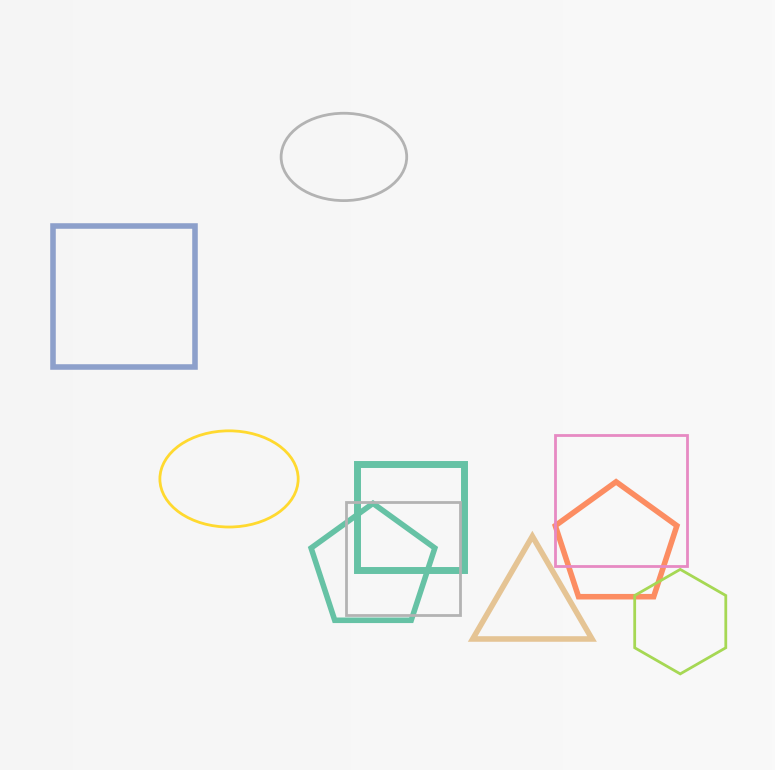[{"shape": "pentagon", "thickness": 2, "radius": 0.42, "center": [0.481, 0.262]}, {"shape": "square", "thickness": 2.5, "radius": 0.35, "center": [0.53, 0.329]}, {"shape": "pentagon", "thickness": 2, "radius": 0.41, "center": [0.795, 0.292]}, {"shape": "square", "thickness": 2, "radius": 0.46, "center": [0.16, 0.615]}, {"shape": "square", "thickness": 1, "radius": 0.43, "center": [0.801, 0.35]}, {"shape": "hexagon", "thickness": 1, "radius": 0.34, "center": [0.878, 0.193]}, {"shape": "oval", "thickness": 1, "radius": 0.45, "center": [0.296, 0.378]}, {"shape": "triangle", "thickness": 2, "radius": 0.44, "center": [0.687, 0.215]}, {"shape": "square", "thickness": 1, "radius": 0.37, "center": [0.52, 0.274]}, {"shape": "oval", "thickness": 1, "radius": 0.41, "center": [0.444, 0.796]}]